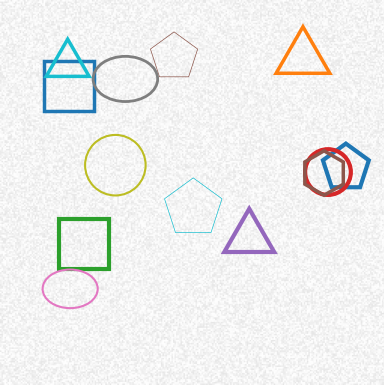[{"shape": "square", "thickness": 2.5, "radius": 0.32, "center": [0.178, 0.776]}, {"shape": "pentagon", "thickness": 3, "radius": 0.31, "center": [0.898, 0.564]}, {"shape": "triangle", "thickness": 2.5, "radius": 0.4, "center": [0.787, 0.85]}, {"shape": "square", "thickness": 3, "radius": 0.33, "center": [0.218, 0.366]}, {"shape": "circle", "thickness": 3, "radius": 0.3, "center": [0.852, 0.553]}, {"shape": "triangle", "thickness": 3, "radius": 0.37, "center": [0.647, 0.383]}, {"shape": "pentagon", "thickness": 0.5, "radius": 0.32, "center": [0.452, 0.853]}, {"shape": "hexagon", "thickness": 2.5, "radius": 0.29, "center": [0.842, 0.551]}, {"shape": "oval", "thickness": 1.5, "radius": 0.36, "center": [0.182, 0.25]}, {"shape": "oval", "thickness": 2, "radius": 0.42, "center": [0.326, 0.795]}, {"shape": "circle", "thickness": 1.5, "radius": 0.39, "center": [0.3, 0.571]}, {"shape": "triangle", "thickness": 2.5, "radius": 0.32, "center": [0.176, 0.834]}, {"shape": "pentagon", "thickness": 0.5, "radius": 0.39, "center": [0.502, 0.459]}]